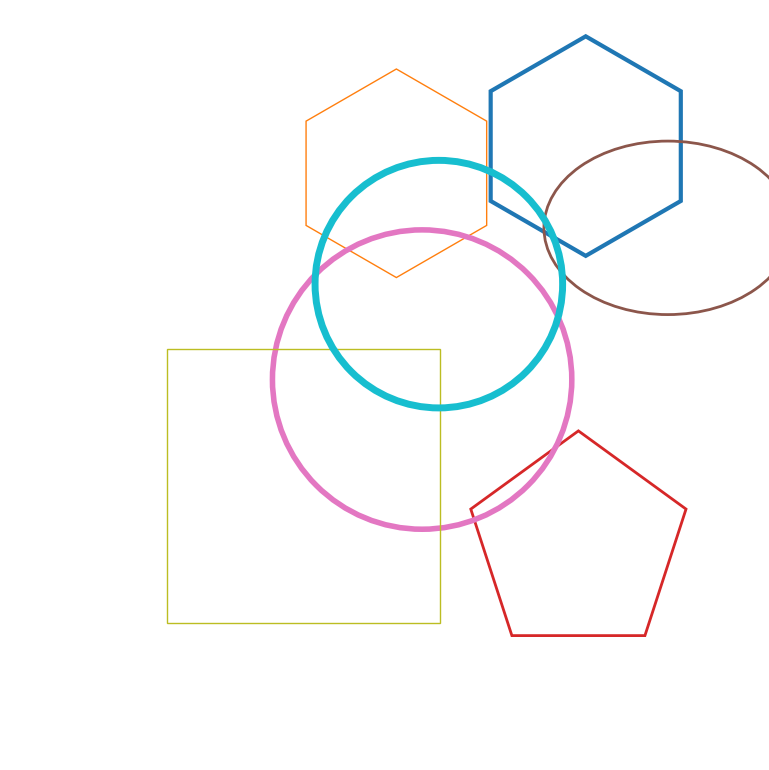[{"shape": "hexagon", "thickness": 1.5, "radius": 0.71, "center": [0.761, 0.81]}, {"shape": "hexagon", "thickness": 0.5, "radius": 0.68, "center": [0.515, 0.775]}, {"shape": "pentagon", "thickness": 1, "radius": 0.73, "center": [0.751, 0.293]}, {"shape": "oval", "thickness": 1, "radius": 0.8, "center": [0.867, 0.704]}, {"shape": "circle", "thickness": 2, "radius": 0.97, "center": [0.548, 0.507]}, {"shape": "square", "thickness": 0.5, "radius": 0.89, "center": [0.394, 0.369]}, {"shape": "circle", "thickness": 2.5, "radius": 0.8, "center": [0.57, 0.631]}]